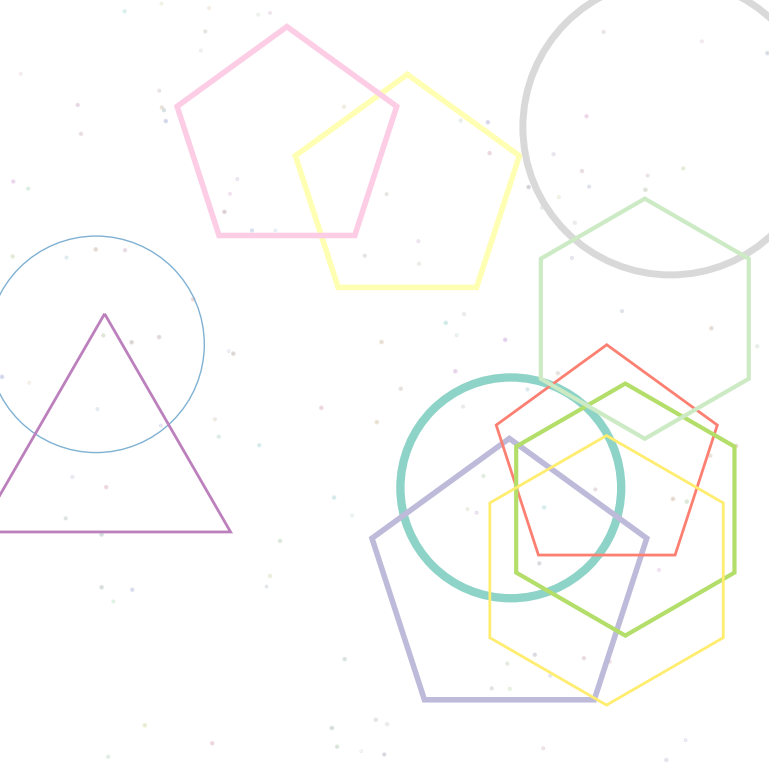[{"shape": "circle", "thickness": 3, "radius": 0.72, "center": [0.663, 0.366]}, {"shape": "pentagon", "thickness": 2, "radius": 0.76, "center": [0.529, 0.75]}, {"shape": "pentagon", "thickness": 2, "radius": 0.94, "center": [0.662, 0.243]}, {"shape": "pentagon", "thickness": 1, "radius": 0.75, "center": [0.788, 0.401]}, {"shape": "circle", "thickness": 0.5, "radius": 0.7, "center": [0.125, 0.553]}, {"shape": "hexagon", "thickness": 1.5, "radius": 0.82, "center": [0.812, 0.338]}, {"shape": "pentagon", "thickness": 2, "radius": 0.75, "center": [0.373, 0.815]}, {"shape": "circle", "thickness": 2.5, "radius": 0.96, "center": [0.871, 0.835]}, {"shape": "triangle", "thickness": 1, "radius": 0.94, "center": [0.136, 0.404]}, {"shape": "hexagon", "thickness": 1.5, "radius": 0.78, "center": [0.837, 0.586]}, {"shape": "hexagon", "thickness": 1, "radius": 0.88, "center": [0.788, 0.259]}]